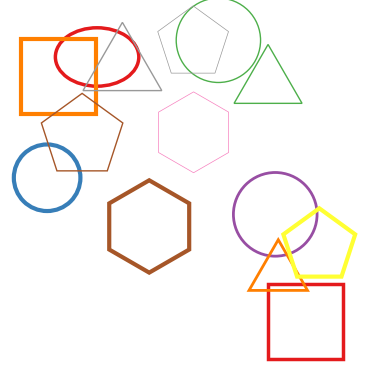[{"shape": "oval", "thickness": 2.5, "radius": 0.54, "center": [0.252, 0.852]}, {"shape": "square", "thickness": 2.5, "radius": 0.49, "center": [0.793, 0.164]}, {"shape": "circle", "thickness": 3, "radius": 0.43, "center": [0.122, 0.538]}, {"shape": "triangle", "thickness": 1, "radius": 0.51, "center": [0.696, 0.783]}, {"shape": "circle", "thickness": 1, "radius": 0.55, "center": [0.567, 0.895]}, {"shape": "circle", "thickness": 2, "radius": 0.54, "center": [0.715, 0.443]}, {"shape": "triangle", "thickness": 2, "radius": 0.44, "center": [0.723, 0.29]}, {"shape": "square", "thickness": 3, "radius": 0.48, "center": [0.152, 0.801]}, {"shape": "pentagon", "thickness": 3, "radius": 0.49, "center": [0.829, 0.361]}, {"shape": "pentagon", "thickness": 1, "radius": 0.56, "center": [0.213, 0.646]}, {"shape": "hexagon", "thickness": 3, "radius": 0.6, "center": [0.388, 0.412]}, {"shape": "hexagon", "thickness": 0.5, "radius": 0.52, "center": [0.503, 0.656]}, {"shape": "triangle", "thickness": 1, "radius": 0.59, "center": [0.318, 0.824]}, {"shape": "pentagon", "thickness": 0.5, "radius": 0.48, "center": [0.502, 0.888]}]